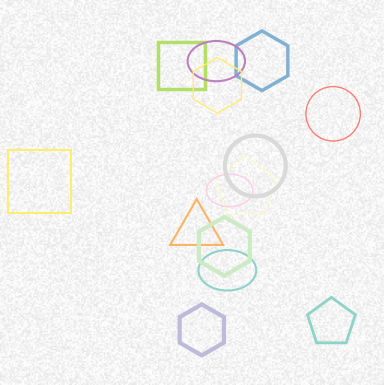[{"shape": "pentagon", "thickness": 2, "radius": 0.33, "center": [0.861, 0.162]}, {"shape": "oval", "thickness": 1.5, "radius": 0.38, "center": [0.591, 0.298]}, {"shape": "pentagon", "thickness": 0.5, "radius": 0.41, "center": [0.639, 0.512]}, {"shape": "hexagon", "thickness": 3, "radius": 0.33, "center": [0.524, 0.143]}, {"shape": "circle", "thickness": 1, "radius": 0.35, "center": [0.865, 0.704]}, {"shape": "hexagon", "thickness": 2.5, "radius": 0.39, "center": [0.68, 0.842]}, {"shape": "triangle", "thickness": 1.5, "radius": 0.4, "center": [0.511, 0.403]}, {"shape": "square", "thickness": 2.5, "radius": 0.31, "center": [0.471, 0.83]}, {"shape": "oval", "thickness": 1, "radius": 0.3, "center": [0.597, 0.505]}, {"shape": "circle", "thickness": 3, "radius": 0.4, "center": [0.663, 0.569]}, {"shape": "oval", "thickness": 1.5, "radius": 0.37, "center": [0.562, 0.841]}, {"shape": "hexagon", "thickness": 3, "radius": 0.38, "center": [0.583, 0.36]}, {"shape": "hexagon", "thickness": 1, "radius": 0.36, "center": [0.565, 0.778]}, {"shape": "square", "thickness": 1.5, "radius": 0.41, "center": [0.103, 0.528]}]